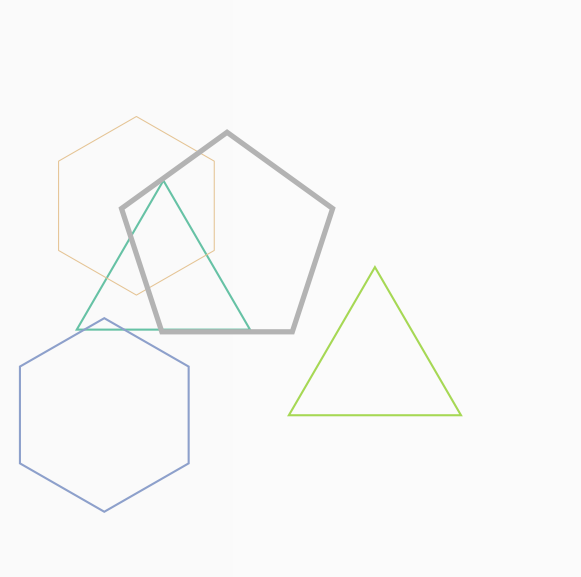[{"shape": "triangle", "thickness": 1, "radius": 0.86, "center": [0.281, 0.514]}, {"shape": "hexagon", "thickness": 1, "radius": 0.84, "center": [0.179, 0.281]}, {"shape": "triangle", "thickness": 1, "radius": 0.85, "center": [0.645, 0.366]}, {"shape": "hexagon", "thickness": 0.5, "radius": 0.77, "center": [0.235, 0.643]}, {"shape": "pentagon", "thickness": 2.5, "radius": 0.95, "center": [0.391, 0.579]}]